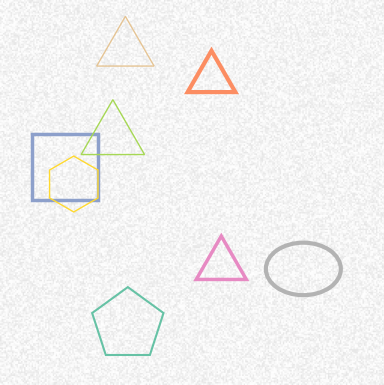[{"shape": "pentagon", "thickness": 1.5, "radius": 0.49, "center": [0.332, 0.157]}, {"shape": "triangle", "thickness": 3, "radius": 0.36, "center": [0.549, 0.797]}, {"shape": "square", "thickness": 2.5, "radius": 0.43, "center": [0.168, 0.567]}, {"shape": "triangle", "thickness": 2.5, "radius": 0.38, "center": [0.575, 0.312]}, {"shape": "triangle", "thickness": 1, "radius": 0.48, "center": [0.293, 0.646]}, {"shape": "hexagon", "thickness": 1, "radius": 0.36, "center": [0.192, 0.522]}, {"shape": "triangle", "thickness": 1, "radius": 0.43, "center": [0.326, 0.871]}, {"shape": "oval", "thickness": 3, "radius": 0.49, "center": [0.788, 0.301]}]